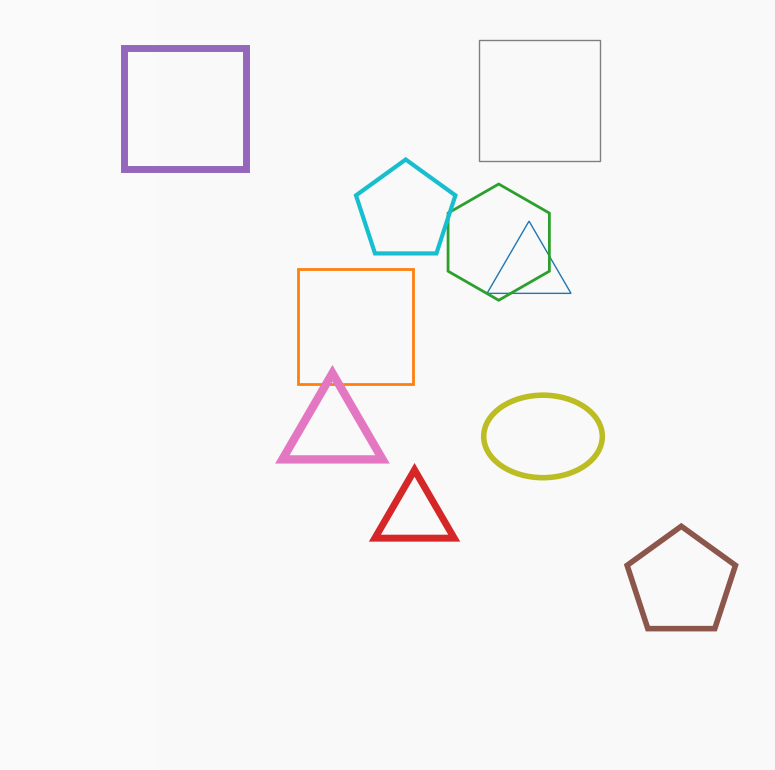[{"shape": "triangle", "thickness": 0.5, "radius": 0.31, "center": [0.683, 0.65]}, {"shape": "square", "thickness": 1, "radius": 0.37, "center": [0.459, 0.576]}, {"shape": "hexagon", "thickness": 1, "radius": 0.38, "center": [0.644, 0.686]}, {"shape": "triangle", "thickness": 2.5, "radius": 0.3, "center": [0.535, 0.331]}, {"shape": "square", "thickness": 2.5, "radius": 0.39, "center": [0.238, 0.859]}, {"shape": "pentagon", "thickness": 2, "radius": 0.37, "center": [0.879, 0.243]}, {"shape": "triangle", "thickness": 3, "radius": 0.37, "center": [0.429, 0.441]}, {"shape": "square", "thickness": 0.5, "radius": 0.39, "center": [0.696, 0.87]}, {"shape": "oval", "thickness": 2, "radius": 0.38, "center": [0.701, 0.433]}, {"shape": "pentagon", "thickness": 1.5, "radius": 0.34, "center": [0.523, 0.725]}]